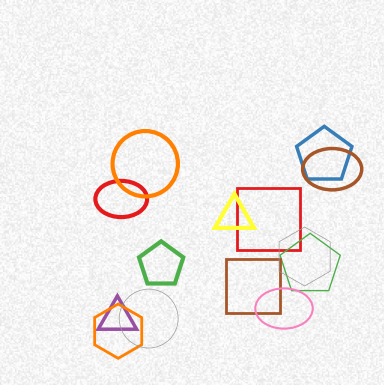[{"shape": "oval", "thickness": 3, "radius": 0.34, "center": [0.315, 0.483]}, {"shape": "square", "thickness": 2, "radius": 0.41, "center": [0.697, 0.431]}, {"shape": "pentagon", "thickness": 2.5, "radius": 0.38, "center": [0.842, 0.596]}, {"shape": "pentagon", "thickness": 3, "radius": 0.3, "center": [0.419, 0.313]}, {"shape": "pentagon", "thickness": 1, "radius": 0.41, "center": [0.806, 0.312]}, {"shape": "triangle", "thickness": 2.5, "radius": 0.29, "center": [0.305, 0.174]}, {"shape": "hexagon", "thickness": 2, "radius": 0.35, "center": [0.307, 0.14]}, {"shape": "circle", "thickness": 3, "radius": 0.42, "center": [0.377, 0.575]}, {"shape": "triangle", "thickness": 3, "radius": 0.29, "center": [0.609, 0.437]}, {"shape": "oval", "thickness": 2.5, "radius": 0.38, "center": [0.863, 0.561]}, {"shape": "square", "thickness": 2, "radius": 0.35, "center": [0.657, 0.257]}, {"shape": "oval", "thickness": 1.5, "radius": 0.37, "center": [0.738, 0.199]}, {"shape": "circle", "thickness": 0.5, "radius": 0.38, "center": [0.386, 0.173]}, {"shape": "hexagon", "thickness": 0.5, "radius": 0.38, "center": [0.791, 0.334]}]